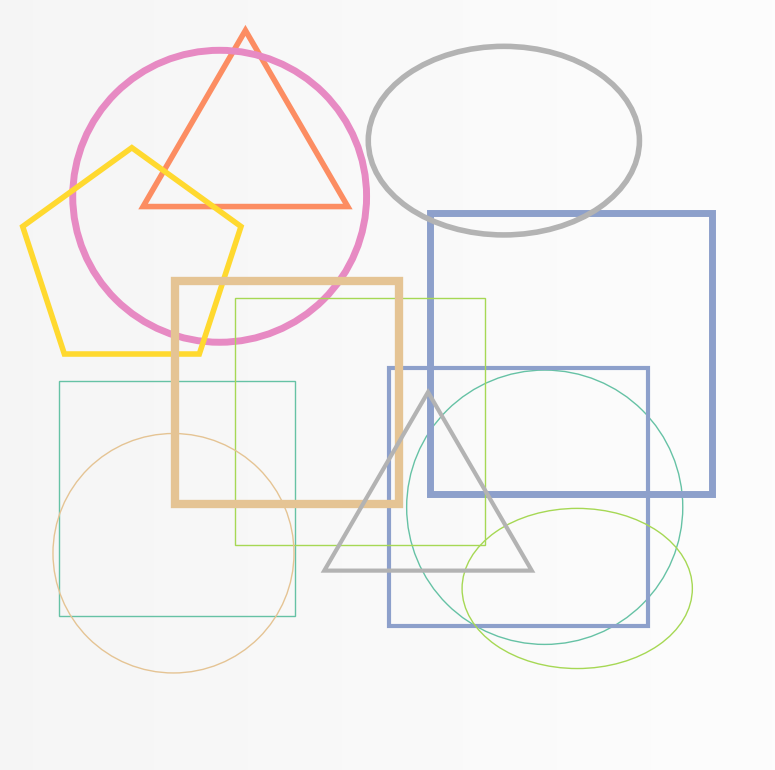[{"shape": "square", "thickness": 0.5, "radius": 0.76, "center": [0.228, 0.352]}, {"shape": "circle", "thickness": 0.5, "radius": 0.89, "center": [0.703, 0.341]}, {"shape": "triangle", "thickness": 2, "radius": 0.76, "center": [0.317, 0.808]}, {"shape": "square", "thickness": 1.5, "radius": 0.84, "center": [0.669, 0.355]}, {"shape": "square", "thickness": 2.5, "radius": 0.91, "center": [0.737, 0.541]}, {"shape": "circle", "thickness": 2.5, "radius": 0.95, "center": [0.283, 0.745]}, {"shape": "oval", "thickness": 0.5, "radius": 0.74, "center": [0.745, 0.236]}, {"shape": "square", "thickness": 0.5, "radius": 0.8, "center": [0.465, 0.453]}, {"shape": "pentagon", "thickness": 2, "radius": 0.74, "center": [0.17, 0.66]}, {"shape": "circle", "thickness": 0.5, "radius": 0.78, "center": [0.224, 0.282]}, {"shape": "square", "thickness": 3, "radius": 0.72, "center": [0.37, 0.49]}, {"shape": "triangle", "thickness": 1.5, "radius": 0.77, "center": [0.552, 0.336]}, {"shape": "oval", "thickness": 2, "radius": 0.87, "center": [0.65, 0.817]}]